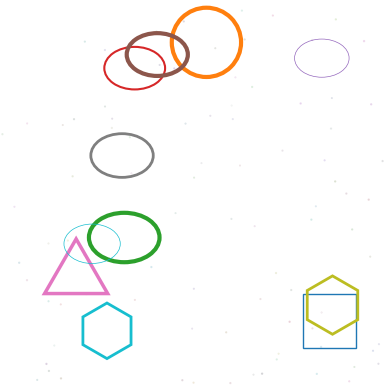[{"shape": "square", "thickness": 1, "radius": 0.35, "center": [0.856, 0.166]}, {"shape": "circle", "thickness": 3, "radius": 0.45, "center": [0.536, 0.89]}, {"shape": "oval", "thickness": 3, "radius": 0.46, "center": [0.323, 0.383]}, {"shape": "oval", "thickness": 1.5, "radius": 0.39, "center": [0.35, 0.823]}, {"shape": "oval", "thickness": 0.5, "radius": 0.35, "center": [0.836, 0.849]}, {"shape": "oval", "thickness": 3, "radius": 0.4, "center": [0.409, 0.858]}, {"shape": "triangle", "thickness": 2.5, "radius": 0.47, "center": [0.198, 0.285]}, {"shape": "oval", "thickness": 2, "radius": 0.41, "center": [0.317, 0.596]}, {"shape": "hexagon", "thickness": 2, "radius": 0.38, "center": [0.864, 0.208]}, {"shape": "oval", "thickness": 0.5, "radius": 0.37, "center": [0.239, 0.367]}, {"shape": "hexagon", "thickness": 2, "radius": 0.36, "center": [0.278, 0.141]}]